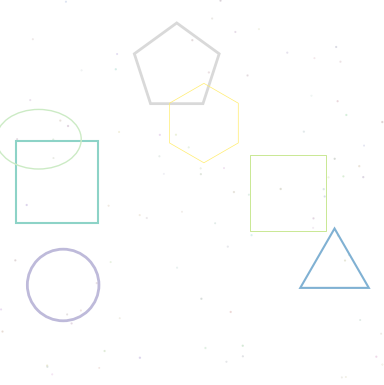[{"shape": "square", "thickness": 1.5, "radius": 0.54, "center": [0.148, 0.527]}, {"shape": "circle", "thickness": 2, "radius": 0.46, "center": [0.164, 0.26]}, {"shape": "triangle", "thickness": 1.5, "radius": 0.51, "center": [0.869, 0.304]}, {"shape": "square", "thickness": 0.5, "radius": 0.5, "center": [0.748, 0.499]}, {"shape": "pentagon", "thickness": 2, "radius": 0.58, "center": [0.459, 0.825]}, {"shape": "oval", "thickness": 1, "radius": 0.55, "center": [0.1, 0.638]}, {"shape": "hexagon", "thickness": 0.5, "radius": 0.52, "center": [0.53, 0.68]}]